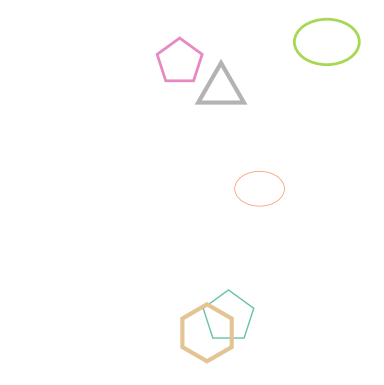[{"shape": "pentagon", "thickness": 1, "radius": 0.35, "center": [0.593, 0.178]}, {"shape": "oval", "thickness": 0.5, "radius": 0.32, "center": [0.674, 0.51]}, {"shape": "pentagon", "thickness": 2, "radius": 0.31, "center": [0.467, 0.84]}, {"shape": "oval", "thickness": 2, "radius": 0.42, "center": [0.849, 0.891]}, {"shape": "hexagon", "thickness": 3, "radius": 0.37, "center": [0.538, 0.136]}, {"shape": "triangle", "thickness": 3, "radius": 0.34, "center": [0.574, 0.768]}]